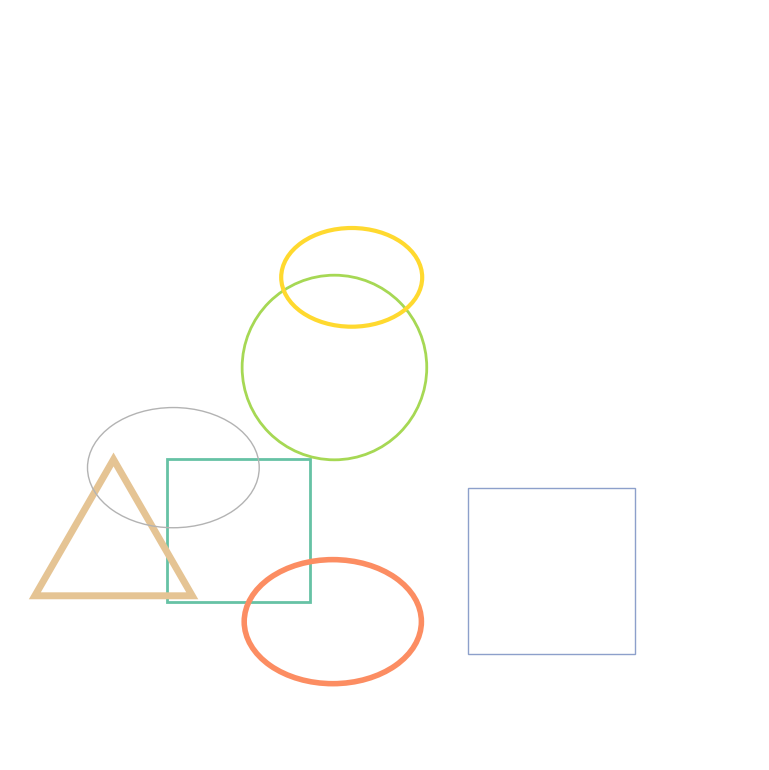[{"shape": "square", "thickness": 1, "radius": 0.46, "center": [0.31, 0.311]}, {"shape": "oval", "thickness": 2, "radius": 0.58, "center": [0.432, 0.193]}, {"shape": "square", "thickness": 0.5, "radius": 0.54, "center": [0.716, 0.259]}, {"shape": "circle", "thickness": 1, "radius": 0.6, "center": [0.434, 0.523]}, {"shape": "oval", "thickness": 1.5, "radius": 0.46, "center": [0.457, 0.64]}, {"shape": "triangle", "thickness": 2.5, "radius": 0.59, "center": [0.147, 0.285]}, {"shape": "oval", "thickness": 0.5, "radius": 0.56, "center": [0.225, 0.393]}]